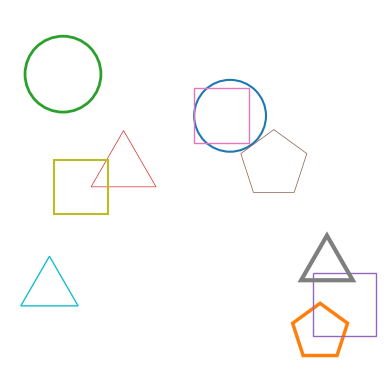[{"shape": "circle", "thickness": 1.5, "radius": 0.47, "center": [0.598, 0.699]}, {"shape": "pentagon", "thickness": 2.5, "radius": 0.37, "center": [0.831, 0.137]}, {"shape": "circle", "thickness": 2, "radius": 0.49, "center": [0.164, 0.807]}, {"shape": "triangle", "thickness": 0.5, "radius": 0.49, "center": [0.321, 0.563]}, {"shape": "square", "thickness": 1, "radius": 0.41, "center": [0.895, 0.208]}, {"shape": "pentagon", "thickness": 0.5, "radius": 0.45, "center": [0.711, 0.573]}, {"shape": "square", "thickness": 1, "radius": 0.36, "center": [0.576, 0.7]}, {"shape": "triangle", "thickness": 3, "radius": 0.39, "center": [0.849, 0.311]}, {"shape": "square", "thickness": 1.5, "radius": 0.35, "center": [0.211, 0.515]}, {"shape": "triangle", "thickness": 1, "radius": 0.43, "center": [0.128, 0.248]}]